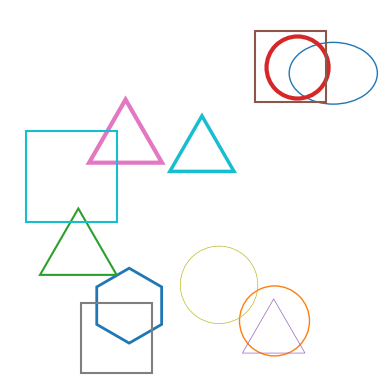[{"shape": "hexagon", "thickness": 2, "radius": 0.49, "center": [0.336, 0.206]}, {"shape": "oval", "thickness": 1, "radius": 0.57, "center": [0.866, 0.81]}, {"shape": "circle", "thickness": 1, "radius": 0.45, "center": [0.713, 0.166]}, {"shape": "triangle", "thickness": 1.5, "radius": 0.57, "center": [0.203, 0.343]}, {"shape": "circle", "thickness": 3, "radius": 0.4, "center": [0.773, 0.825]}, {"shape": "triangle", "thickness": 0.5, "radius": 0.47, "center": [0.711, 0.13]}, {"shape": "square", "thickness": 1.5, "radius": 0.46, "center": [0.754, 0.827]}, {"shape": "triangle", "thickness": 3, "radius": 0.55, "center": [0.326, 0.632]}, {"shape": "square", "thickness": 1.5, "radius": 0.46, "center": [0.303, 0.122]}, {"shape": "circle", "thickness": 0.5, "radius": 0.5, "center": [0.569, 0.26]}, {"shape": "triangle", "thickness": 2.5, "radius": 0.48, "center": [0.525, 0.603]}, {"shape": "square", "thickness": 1.5, "radius": 0.59, "center": [0.186, 0.542]}]